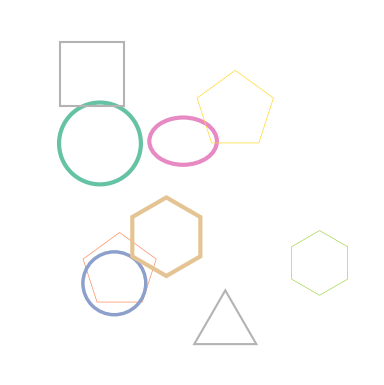[{"shape": "circle", "thickness": 3, "radius": 0.53, "center": [0.26, 0.627]}, {"shape": "pentagon", "thickness": 0.5, "radius": 0.5, "center": [0.311, 0.296]}, {"shape": "circle", "thickness": 2.5, "radius": 0.41, "center": [0.297, 0.264]}, {"shape": "oval", "thickness": 3, "radius": 0.44, "center": [0.476, 0.633]}, {"shape": "hexagon", "thickness": 0.5, "radius": 0.42, "center": [0.83, 0.317]}, {"shape": "pentagon", "thickness": 0.5, "radius": 0.52, "center": [0.611, 0.713]}, {"shape": "hexagon", "thickness": 3, "radius": 0.51, "center": [0.432, 0.385]}, {"shape": "triangle", "thickness": 1.5, "radius": 0.47, "center": [0.585, 0.153]}, {"shape": "square", "thickness": 1.5, "radius": 0.42, "center": [0.238, 0.808]}]